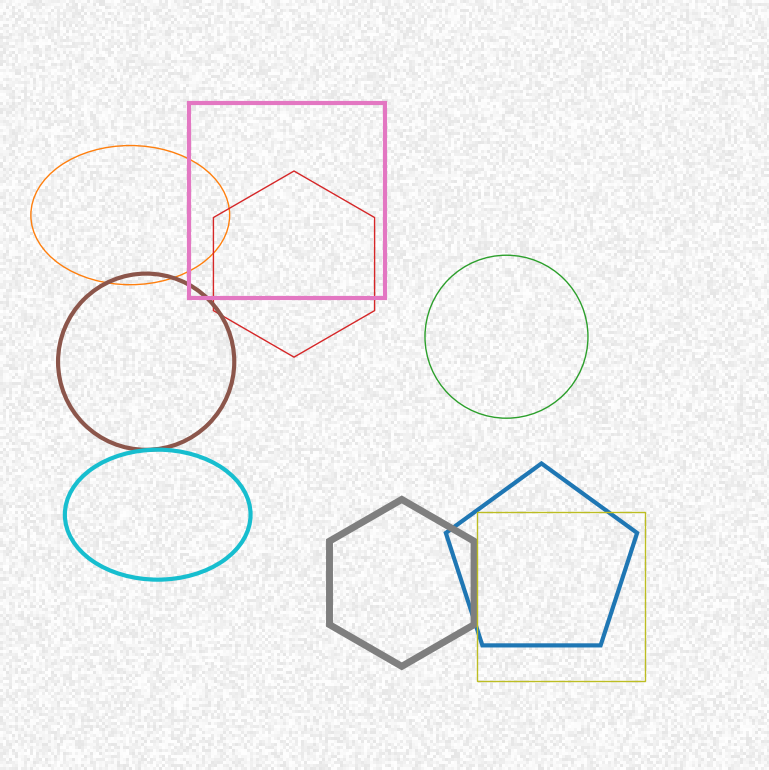[{"shape": "pentagon", "thickness": 1.5, "radius": 0.65, "center": [0.703, 0.267]}, {"shape": "oval", "thickness": 0.5, "radius": 0.65, "center": [0.169, 0.721]}, {"shape": "circle", "thickness": 0.5, "radius": 0.53, "center": [0.658, 0.563]}, {"shape": "hexagon", "thickness": 0.5, "radius": 0.6, "center": [0.382, 0.657]}, {"shape": "circle", "thickness": 1.5, "radius": 0.57, "center": [0.19, 0.53]}, {"shape": "square", "thickness": 1.5, "radius": 0.63, "center": [0.373, 0.74]}, {"shape": "hexagon", "thickness": 2.5, "radius": 0.54, "center": [0.522, 0.243]}, {"shape": "square", "thickness": 0.5, "radius": 0.55, "center": [0.729, 0.225]}, {"shape": "oval", "thickness": 1.5, "radius": 0.6, "center": [0.205, 0.332]}]